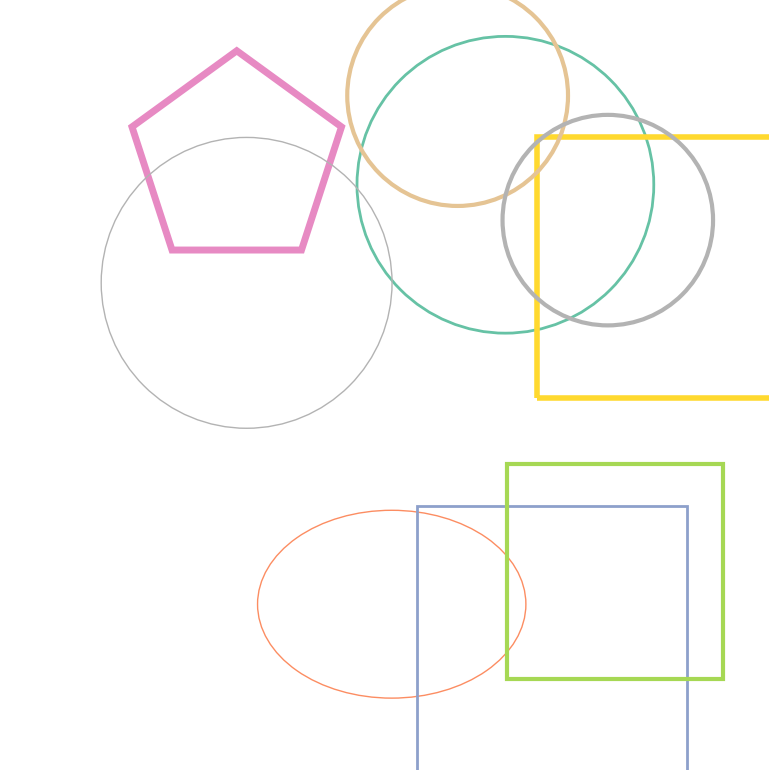[{"shape": "circle", "thickness": 1, "radius": 0.96, "center": [0.656, 0.76]}, {"shape": "oval", "thickness": 0.5, "radius": 0.87, "center": [0.509, 0.215]}, {"shape": "square", "thickness": 1, "radius": 0.88, "center": [0.717, 0.168]}, {"shape": "pentagon", "thickness": 2.5, "radius": 0.72, "center": [0.307, 0.791]}, {"shape": "square", "thickness": 1.5, "radius": 0.7, "center": [0.799, 0.257]}, {"shape": "square", "thickness": 2, "radius": 0.85, "center": [0.867, 0.653]}, {"shape": "circle", "thickness": 1.5, "radius": 0.72, "center": [0.594, 0.876]}, {"shape": "circle", "thickness": 1.5, "radius": 0.68, "center": [0.789, 0.714]}, {"shape": "circle", "thickness": 0.5, "radius": 0.94, "center": [0.32, 0.633]}]